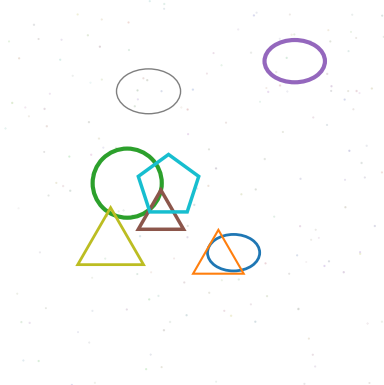[{"shape": "oval", "thickness": 2, "radius": 0.34, "center": [0.607, 0.344]}, {"shape": "triangle", "thickness": 1.5, "radius": 0.38, "center": [0.567, 0.327]}, {"shape": "circle", "thickness": 3, "radius": 0.45, "center": [0.33, 0.524]}, {"shape": "oval", "thickness": 3, "radius": 0.39, "center": [0.766, 0.841]}, {"shape": "triangle", "thickness": 2.5, "radius": 0.34, "center": [0.418, 0.438]}, {"shape": "oval", "thickness": 1, "radius": 0.42, "center": [0.386, 0.763]}, {"shape": "triangle", "thickness": 2, "radius": 0.49, "center": [0.287, 0.362]}, {"shape": "pentagon", "thickness": 2.5, "radius": 0.41, "center": [0.438, 0.516]}]